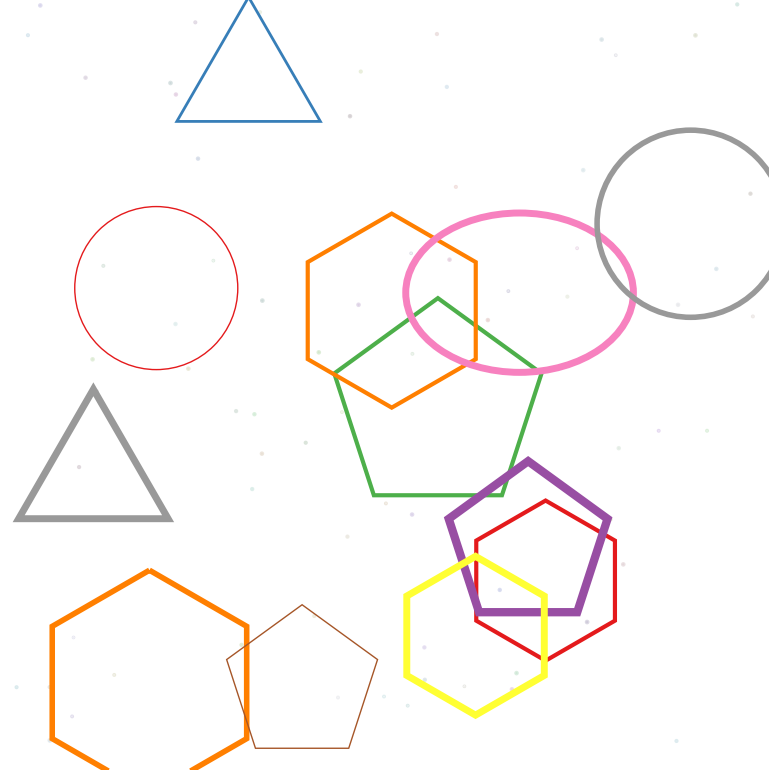[{"shape": "circle", "thickness": 0.5, "radius": 0.53, "center": [0.203, 0.626]}, {"shape": "hexagon", "thickness": 1.5, "radius": 0.52, "center": [0.709, 0.246]}, {"shape": "triangle", "thickness": 1, "radius": 0.54, "center": [0.323, 0.896]}, {"shape": "pentagon", "thickness": 1.5, "radius": 0.71, "center": [0.569, 0.471]}, {"shape": "pentagon", "thickness": 3, "radius": 0.54, "center": [0.686, 0.293]}, {"shape": "hexagon", "thickness": 2, "radius": 0.73, "center": [0.194, 0.114]}, {"shape": "hexagon", "thickness": 1.5, "radius": 0.63, "center": [0.509, 0.597]}, {"shape": "hexagon", "thickness": 2.5, "radius": 0.52, "center": [0.618, 0.174]}, {"shape": "pentagon", "thickness": 0.5, "radius": 0.52, "center": [0.392, 0.112]}, {"shape": "oval", "thickness": 2.5, "radius": 0.74, "center": [0.675, 0.62]}, {"shape": "triangle", "thickness": 2.5, "radius": 0.56, "center": [0.121, 0.382]}, {"shape": "circle", "thickness": 2, "radius": 0.61, "center": [0.897, 0.709]}]